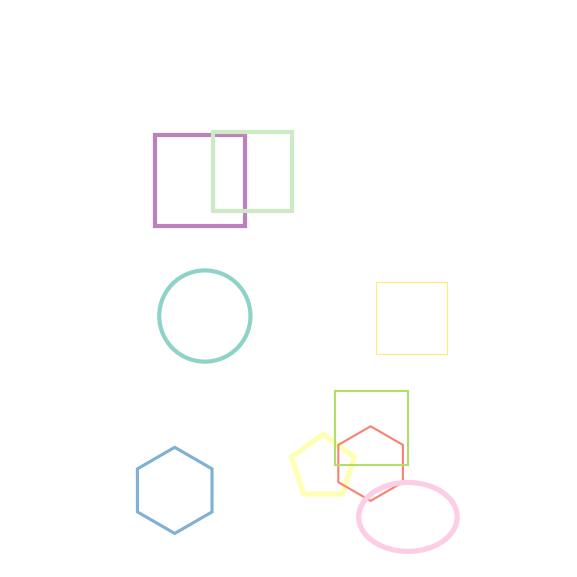[{"shape": "circle", "thickness": 2, "radius": 0.39, "center": [0.355, 0.452]}, {"shape": "pentagon", "thickness": 2.5, "radius": 0.29, "center": [0.559, 0.19]}, {"shape": "hexagon", "thickness": 1, "radius": 0.32, "center": [0.642, 0.196]}, {"shape": "hexagon", "thickness": 1.5, "radius": 0.37, "center": [0.303, 0.15]}, {"shape": "square", "thickness": 1, "radius": 0.32, "center": [0.643, 0.258]}, {"shape": "oval", "thickness": 2.5, "radius": 0.43, "center": [0.706, 0.104]}, {"shape": "square", "thickness": 2, "radius": 0.39, "center": [0.346, 0.687]}, {"shape": "square", "thickness": 2, "radius": 0.34, "center": [0.438, 0.702]}, {"shape": "square", "thickness": 0.5, "radius": 0.31, "center": [0.713, 0.448]}]